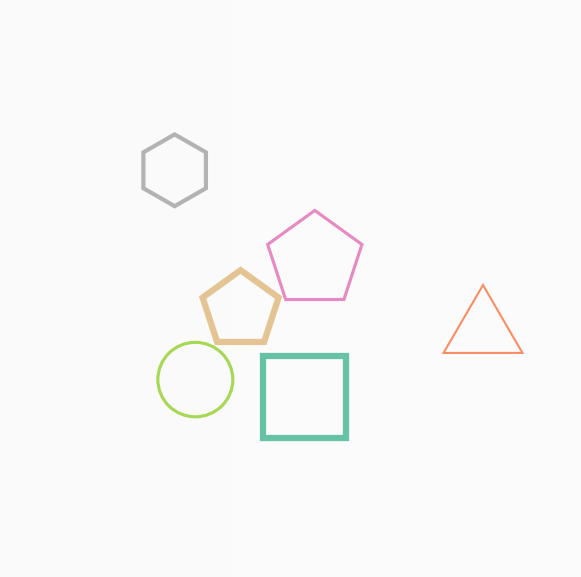[{"shape": "square", "thickness": 3, "radius": 0.36, "center": [0.523, 0.312]}, {"shape": "triangle", "thickness": 1, "radius": 0.39, "center": [0.831, 0.427]}, {"shape": "pentagon", "thickness": 1.5, "radius": 0.43, "center": [0.542, 0.549]}, {"shape": "circle", "thickness": 1.5, "radius": 0.32, "center": [0.336, 0.342]}, {"shape": "pentagon", "thickness": 3, "radius": 0.34, "center": [0.414, 0.463]}, {"shape": "hexagon", "thickness": 2, "radius": 0.31, "center": [0.3, 0.704]}]